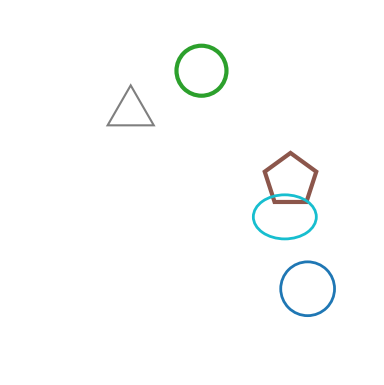[{"shape": "circle", "thickness": 2, "radius": 0.35, "center": [0.799, 0.25]}, {"shape": "circle", "thickness": 3, "radius": 0.32, "center": [0.523, 0.816]}, {"shape": "pentagon", "thickness": 3, "radius": 0.35, "center": [0.755, 0.532]}, {"shape": "triangle", "thickness": 1.5, "radius": 0.35, "center": [0.339, 0.709]}, {"shape": "oval", "thickness": 2, "radius": 0.41, "center": [0.74, 0.437]}]